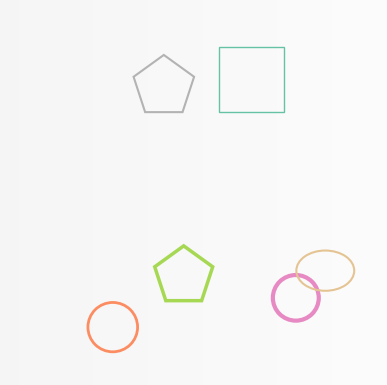[{"shape": "square", "thickness": 1, "radius": 0.42, "center": [0.649, 0.793]}, {"shape": "circle", "thickness": 2, "radius": 0.32, "center": [0.291, 0.15]}, {"shape": "circle", "thickness": 3, "radius": 0.3, "center": [0.763, 0.226]}, {"shape": "pentagon", "thickness": 2.5, "radius": 0.39, "center": [0.474, 0.283]}, {"shape": "oval", "thickness": 1.5, "radius": 0.37, "center": [0.839, 0.297]}, {"shape": "pentagon", "thickness": 1.5, "radius": 0.41, "center": [0.423, 0.775]}]